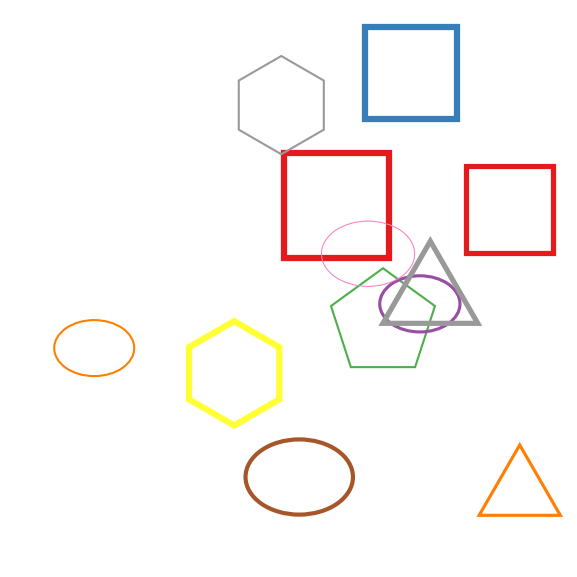[{"shape": "square", "thickness": 2.5, "radius": 0.38, "center": [0.882, 0.636]}, {"shape": "square", "thickness": 3, "radius": 0.45, "center": [0.583, 0.644]}, {"shape": "square", "thickness": 3, "radius": 0.4, "center": [0.712, 0.873]}, {"shape": "pentagon", "thickness": 1, "radius": 0.47, "center": [0.663, 0.44]}, {"shape": "oval", "thickness": 1.5, "radius": 0.35, "center": [0.727, 0.473]}, {"shape": "oval", "thickness": 1, "radius": 0.35, "center": [0.163, 0.396]}, {"shape": "triangle", "thickness": 1.5, "radius": 0.41, "center": [0.9, 0.147]}, {"shape": "hexagon", "thickness": 3, "radius": 0.45, "center": [0.405, 0.353]}, {"shape": "oval", "thickness": 2, "radius": 0.47, "center": [0.518, 0.173]}, {"shape": "oval", "thickness": 0.5, "radius": 0.4, "center": [0.637, 0.56]}, {"shape": "hexagon", "thickness": 1, "radius": 0.43, "center": [0.487, 0.817]}, {"shape": "triangle", "thickness": 2.5, "radius": 0.47, "center": [0.745, 0.487]}]